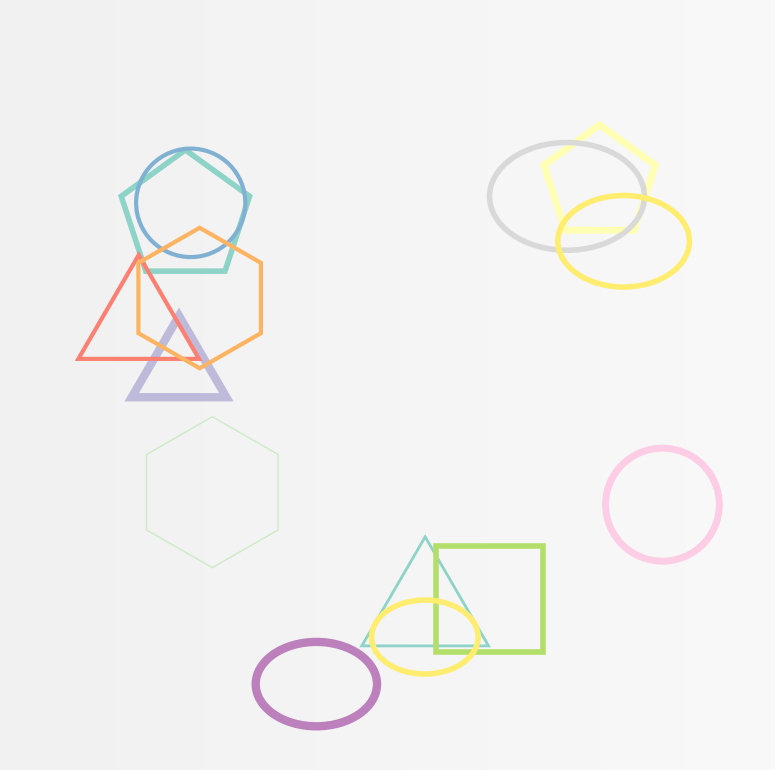[{"shape": "triangle", "thickness": 1, "radius": 0.47, "center": [0.549, 0.208]}, {"shape": "pentagon", "thickness": 2, "radius": 0.44, "center": [0.239, 0.718]}, {"shape": "pentagon", "thickness": 2.5, "radius": 0.38, "center": [0.774, 0.762]}, {"shape": "triangle", "thickness": 3, "radius": 0.35, "center": [0.231, 0.519]}, {"shape": "triangle", "thickness": 1.5, "radius": 0.45, "center": [0.179, 0.579]}, {"shape": "circle", "thickness": 1.5, "radius": 0.35, "center": [0.246, 0.737]}, {"shape": "hexagon", "thickness": 1.5, "radius": 0.46, "center": [0.258, 0.613]}, {"shape": "square", "thickness": 2, "radius": 0.34, "center": [0.632, 0.222]}, {"shape": "circle", "thickness": 2.5, "radius": 0.37, "center": [0.855, 0.345]}, {"shape": "oval", "thickness": 2, "radius": 0.5, "center": [0.732, 0.745]}, {"shape": "oval", "thickness": 3, "radius": 0.39, "center": [0.408, 0.112]}, {"shape": "hexagon", "thickness": 0.5, "radius": 0.49, "center": [0.274, 0.361]}, {"shape": "oval", "thickness": 2, "radius": 0.42, "center": [0.805, 0.687]}, {"shape": "oval", "thickness": 2, "radius": 0.34, "center": [0.548, 0.173]}]